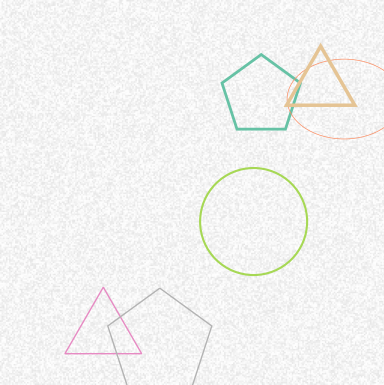[{"shape": "pentagon", "thickness": 2, "radius": 0.54, "center": [0.678, 0.751]}, {"shape": "oval", "thickness": 0.5, "radius": 0.74, "center": [0.894, 0.743]}, {"shape": "triangle", "thickness": 1, "radius": 0.58, "center": [0.268, 0.139]}, {"shape": "circle", "thickness": 1.5, "radius": 0.69, "center": [0.659, 0.425]}, {"shape": "triangle", "thickness": 2.5, "radius": 0.51, "center": [0.833, 0.778]}, {"shape": "pentagon", "thickness": 1, "radius": 0.71, "center": [0.415, 0.109]}]